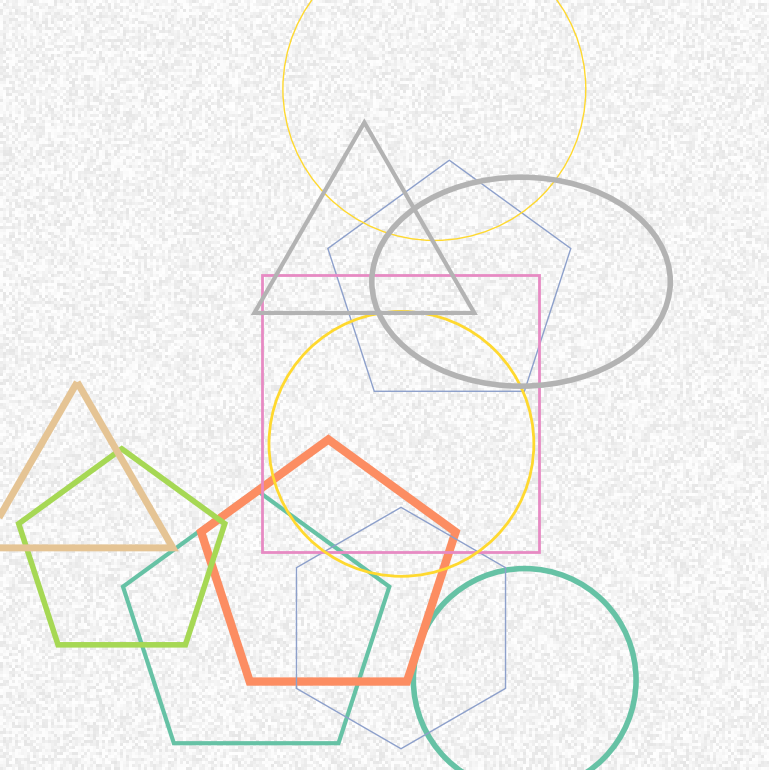[{"shape": "circle", "thickness": 2, "radius": 0.72, "center": [0.681, 0.117]}, {"shape": "pentagon", "thickness": 1.5, "radius": 0.91, "center": [0.333, 0.182]}, {"shape": "pentagon", "thickness": 3, "radius": 0.87, "center": [0.426, 0.255]}, {"shape": "pentagon", "thickness": 0.5, "radius": 0.83, "center": [0.584, 0.626]}, {"shape": "hexagon", "thickness": 0.5, "radius": 0.78, "center": [0.521, 0.184]}, {"shape": "square", "thickness": 1, "radius": 0.9, "center": [0.521, 0.463]}, {"shape": "pentagon", "thickness": 2, "radius": 0.7, "center": [0.158, 0.276]}, {"shape": "circle", "thickness": 1, "radius": 0.86, "center": [0.521, 0.424]}, {"shape": "circle", "thickness": 0.5, "radius": 0.98, "center": [0.564, 0.884]}, {"shape": "triangle", "thickness": 2.5, "radius": 0.72, "center": [0.1, 0.36]}, {"shape": "triangle", "thickness": 1.5, "radius": 0.82, "center": [0.473, 0.676]}, {"shape": "oval", "thickness": 2, "radius": 0.97, "center": [0.677, 0.634]}]